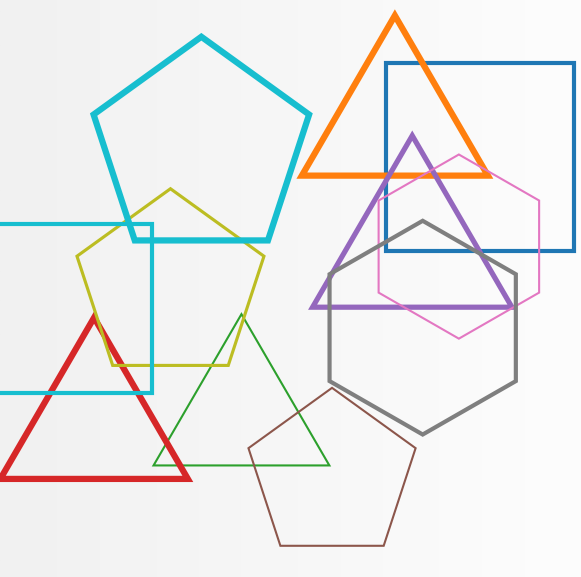[{"shape": "square", "thickness": 2, "radius": 0.81, "center": [0.826, 0.727]}, {"shape": "triangle", "thickness": 3, "radius": 0.92, "center": [0.679, 0.787]}, {"shape": "triangle", "thickness": 1, "radius": 0.87, "center": [0.415, 0.28]}, {"shape": "triangle", "thickness": 3, "radius": 0.93, "center": [0.162, 0.263]}, {"shape": "triangle", "thickness": 2.5, "radius": 0.99, "center": [0.709, 0.566]}, {"shape": "pentagon", "thickness": 1, "radius": 0.76, "center": [0.571, 0.176]}, {"shape": "hexagon", "thickness": 1, "radius": 0.8, "center": [0.789, 0.572]}, {"shape": "hexagon", "thickness": 2, "radius": 0.93, "center": [0.727, 0.432]}, {"shape": "pentagon", "thickness": 1.5, "radius": 0.85, "center": [0.293, 0.503]}, {"shape": "square", "thickness": 2, "radius": 0.74, "center": [0.114, 0.465]}, {"shape": "pentagon", "thickness": 3, "radius": 0.97, "center": [0.346, 0.741]}]